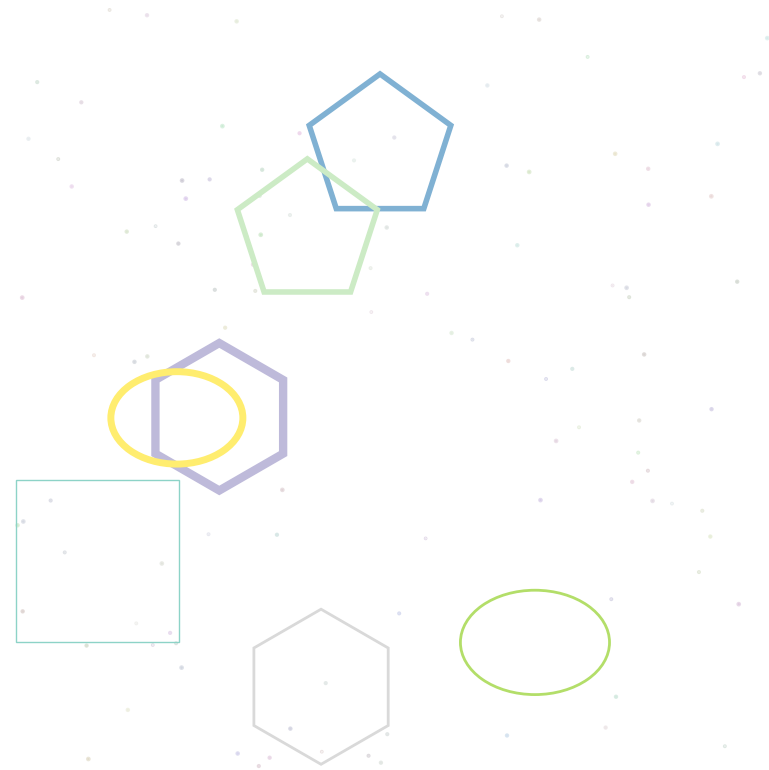[{"shape": "square", "thickness": 0.5, "radius": 0.53, "center": [0.127, 0.271]}, {"shape": "hexagon", "thickness": 3, "radius": 0.48, "center": [0.285, 0.459]}, {"shape": "pentagon", "thickness": 2, "radius": 0.48, "center": [0.494, 0.807]}, {"shape": "oval", "thickness": 1, "radius": 0.48, "center": [0.695, 0.166]}, {"shape": "hexagon", "thickness": 1, "radius": 0.5, "center": [0.417, 0.108]}, {"shape": "pentagon", "thickness": 2, "radius": 0.48, "center": [0.399, 0.698]}, {"shape": "oval", "thickness": 2.5, "radius": 0.43, "center": [0.23, 0.457]}]